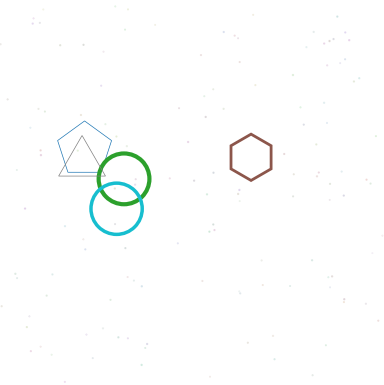[{"shape": "pentagon", "thickness": 0.5, "radius": 0.37, "center": [0.22, 0.612]}, {"shape": "circle", "thickness": 3, "radius": 0.33, "center": [0.322, 0.535]}, {"shape": "hexagon", "thickness": 2, "radius": 0.3, "center": [0.652, 0.591]}, {"shape": "triangle", "thickness": 0.5, "radius": 0.35, "center": [0.213, 0.578]}, {"shape": "circle", "thickness": 2.5, "radius": 0.33, "center": [0.303, 0.458]}]